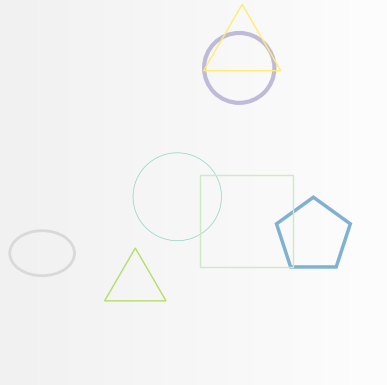[{"shape": "circle", "thickness": 0.5, "radius": 0.57, "center": [0.457, 0.489]}, {"shape": "circle", "thickness": 3, "radius": 0.45, "center": [0.617, 0.824]}, {"shape": "pentagon", "thickness": 2.5, "radius": 0.5, "center": [0.809, 0.388]}, {"shape": "triangle", "thickness": 1, "radius": 0.46, "center": [0.349, 0.264]}, {"shape": "oval", "thickness": 2, "radius": 0.42, "center": [0.109, 0.342]}, {"shape": "square", "thickness": 1, "radius": 0.6, "center": [0.636, 0.425]}, {"shape": "triangle", "thickness": 1, "radius": 0.57, "center": [0.625, 0.874]}]